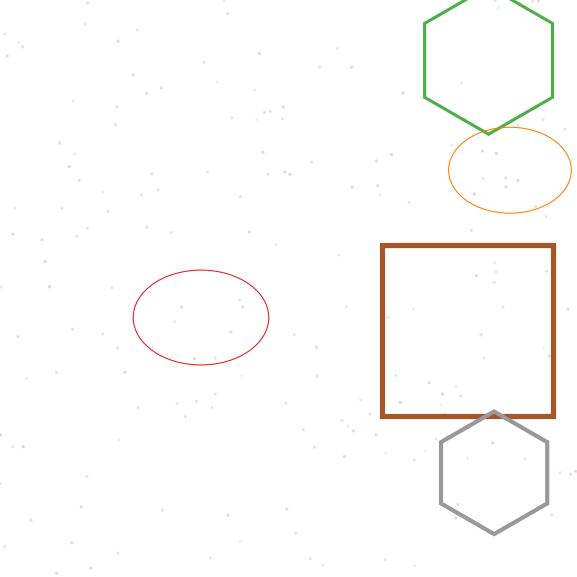[{"shape": "oval", "thickness": 0.5, "radius": 0.59, "center": [0.348, 0.449]}, {"shape": "hexagon", "thickness": 1.5, "radius": 0.64, "center": [0.846, 0.895]}, {"shape": "oval", "thickness": 0.5, "radius": 0.53, "center": [0.883, 0.704]}, {"shape": "square", "thickness": 2.5, "radius": 0.74, "center": [0.81, 0.427]}, {"shape": "hexagon", "thickness": 2, "radius": 0.53, "center": [0.856, 0.18]}]